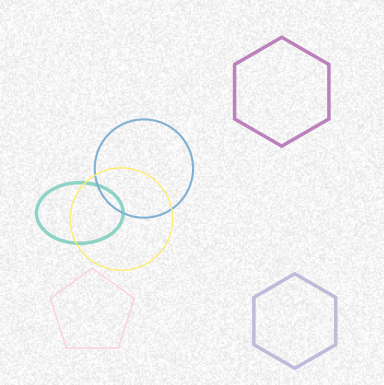[{"shape": "oval", "thickness": 2.5, "radius": 0.56, "center": [0.207, 0.447]}, {"shape": "hexagon", "thickness": 2.5, "radius": 0.61, "center": [0.766, 0.166]}, {"shape": "circle", "thickness": 1.5, "radius": 0.64, "center": [0.374, 0.562]}, {"shape": "pentagon", "thickness": 1, "radius": 0.57, "center": [0.24, 0.189]}, {"shape": "hexagon", "thickness": 2.5, "radius": 0.71, "center": [0.732, 0.762]}, {"shape": "circle", "thickness": 1, "radius": 0.66, "center": [0.315, 0.431]}]